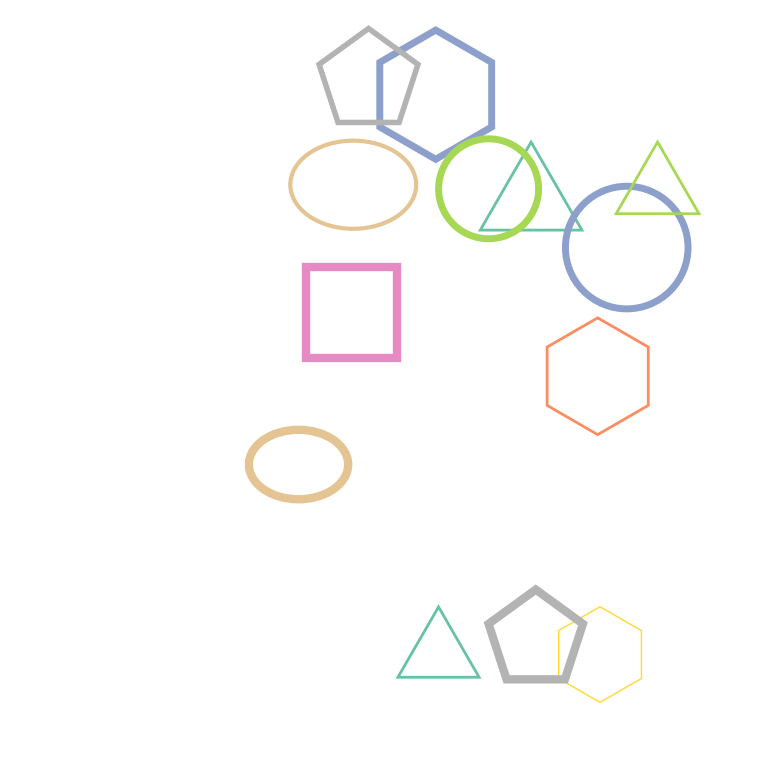[{"shape": "triangle", "thickness": 1, "radius": 0.38, "center": [0.69, 0.739]}, {"shape": "triangle", "thickness": 1, "radius": 0.3, "center": [0.57, 0.151]}, {"shape": "hexagon", "thickness": 1, "radius": 0.38, "center": [0.776, 0.511]}, {"shape": "circle", "thickness": 2.5, "radius": 0.4, "center": [0.814, 0.678]}, {"shape": "hexagon", "thickness": 2.5, "radius": 0.42, "center": [0.566, 0.877]}, {"shape": "square", "thickness": 3, "radius": 0.29, "center": [0.457, 0.594]}, {"shape": "circle", "thickness": 2.5, "radius": 0.32, "center": [0.635, 0.755]}, {"shape": "triangle", "thickness": 1, "radius": 0.31, "center": [0.854, 0.754]}, {"shape": "hexagon", "thickness": 0.5, "radius": 0.31, "center": [0.779, 0.15]}, {"shape": "oval", "thickness": 3, "radius": 0.32, "center": [0.388, 0.397]}, {"shape": "oval", "thickness": 1.5, "radius": 0.41, "center": [0.459, 0.76]}, {"shape": "pentagon", "thickness": 2, "radius": 0.34, "center": [0.479, 0.896]}, {"shape": "pentagon", "thickness": 3, "radius": 0.32, "center": [0.696, 0.17]}]